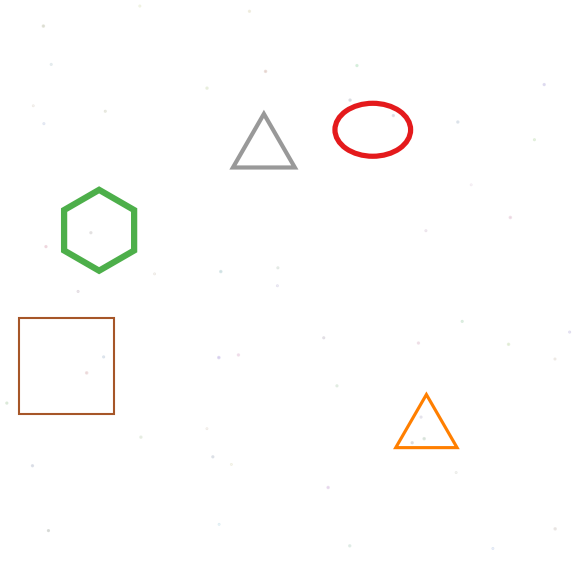[{"shape": "oval", "thickness": 2.5, "radius": 0.33, "center": [0.646, 0.774]}, {"shape": "hexagon", "thickness": 3, "radius": 0.35, "center": [0.172, 0.6]}, {"shape": "triangle", "thickness": 1.5, "radius": 0.31, "center": [0.738, 0.255]}, {"shape": "square", "thickness": 1, "radius": 0.41, "center": [0.115, 0.365]}, {"shape": "triangle", "thickness": 2, "radius": 0.31, "center": [0.457, 0.74]}]